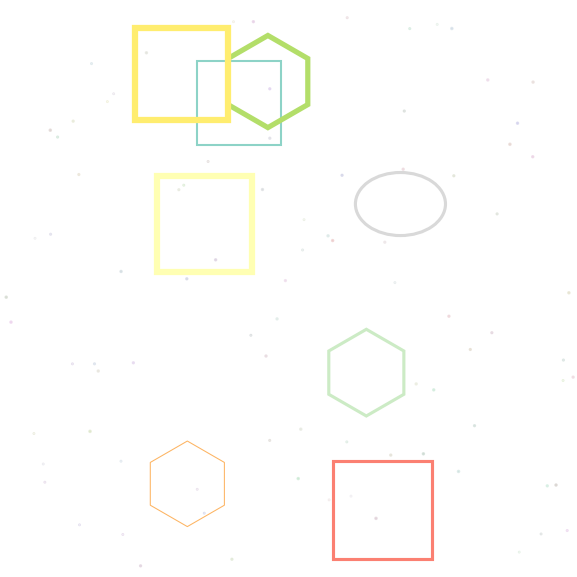[{"shape": "square", "thickness": 1, "radius": 0.36, "center": [0.414, 0.821]}, {"shape": "square", "thickness": 3, "radius": 0.41, "center": [0.354, 0.611]}, {"shape": "square", "thickness": 1.5, "radius": 0.43, "center": [0.663, 0.116]}, {"shape": "hexagon", "thickness": 0.5, "radius": 0.37, "center": [0.324, 0.161]}, {"shape": "hexagon", "thickness": 2.5, "radius": 0.4, "center": [0.464, 0.858]}, {"shape": "oval", "thickness": 1.5, "radius": 0.39, "center": [0.693, 0.646]}, {"shape": "hexagon", "thickness": 1.5, "radius": 0.38, "center": [0.634, 0.354]}, {"shape": "square", "thickness": 3, "radius": 0.4, "center": [0.314, 0.87]}]